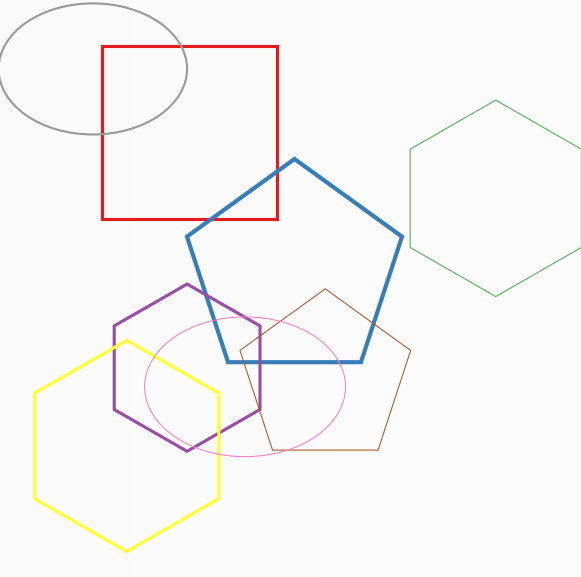[{"shape": "square", "thickness": 1.5, "radius": 0.75, "center": [0.326, 0.77]}, {"shape": "pentagon", "thickness": 2, "radius": 0.97, "center": [0.507, 0.529]}, {"shape": "hexagon", "thickness": 0.5, "radius": 0.85, "center": [0.853, 0.656]}, {"shape": "hexagon", "thickness": 1.5, "radius": 0.72, "center": [0.322, 0.362]}, {"shape": "hexagon", "thickness": 1.5, "radius": 0.91, "center": [0.218, 0.227]}, {"shape": "pentagon", "thickness": 0.5, "radius": 0.77, "center": [0.56, 0.345]}, {"shape": "oval", "thickness": 0.5, "radius": 0.86, "center": [0.422, 0.329]}, {"shape": "oval", "thickness": 1, "radius": 0.81, "center": [0.16, 0.88]}]